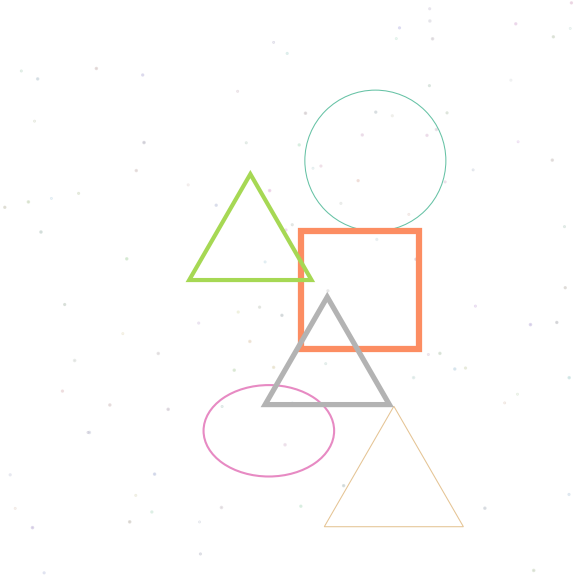[{"shape": "circle", "thickness": 0.5, "radius": 0.61, "center": [0.65, 0.721]}, {"shape": "square", "thickness": 3, "radius": 0.51, "center": [0.623, 0.497]}, {"shape": "oval", "thickness": 1, "radius": 0.57, "center": [0.466, 0.253]}, {"shape": "triangle", "thickness": 2, "radius": 0.61, "center": [0.434, 0.575]}, {"shape": "triangle", "thickness": 0.5, "radius": 0.7, "center": [0.682, 0.157]}, {"shape": "triangle", "thickness": 2.5, "radius": 0.62, "center": [0.567, 0.361]}]